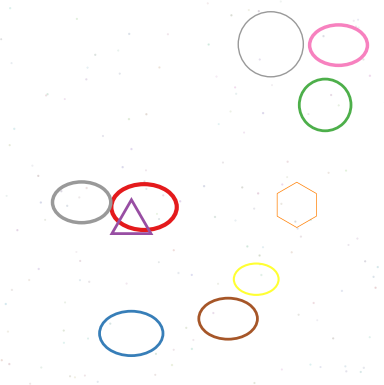[{"shape": "oval", "thickness": 3, "radius": 0.42, "center": [0.374, 0.462]}, {"shape": "oval", "thickness": 2, "radius": 0.41, "center": [0.341, 0.134]}, {"shape": "circle", "thickness": 2, "radius": 0.34, "center": [0.845, 0.727]}, {"shape": "triangle", "thickness": 2, "radius": 0.29, "center": [0.341, 0.423]}, {"shape": "hexagon", "thickness": 0.5, "radius": 0.29, "center": [0.771, 0.468]}, {"shape": "oval", "thickness": 1.5, "radius": 0.29, "center": [0.665, 0.275]}, {"shape": "oval", "thickness": 2, "radius": 0.38, "center": [0.593, 0.172]}, {"shape": "oval", "thickness": 2.5, "radius": 0.38, "center": [0.879, 0.883]}, {"shape": "circle", "thickness": 1, "radius": 0.42, "center": [0.703, 0.885]}, {"shape": "oval", "thickness": 2.5, "radius": 0.38, "center": [0.212, 0.475]}]